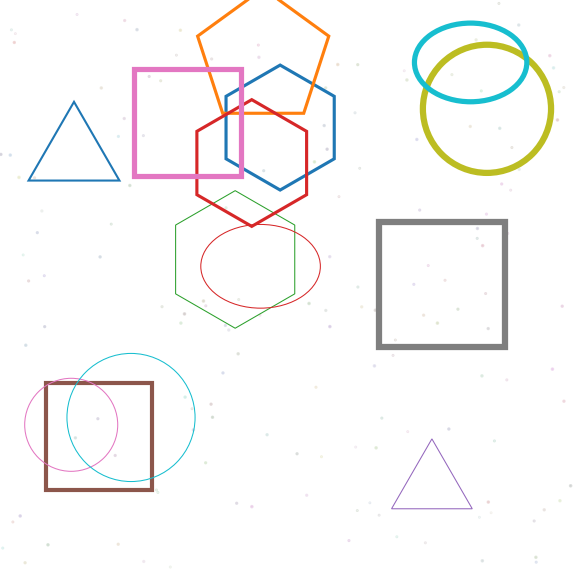[{"shape": "hexagon", "thickness": 1.5, "radius": 0.54, "center": [0.485, 0.778]}, {"shape": "triangle", "thickness": 1, "radius": 0.45, "center": [0.128, 0.732]}, {"shape": "pentagon", "thickness": 1.5, "radius": 0.6, "center": [0.456, 0.9]}, {"shape": "hexagon", "thickness": 0.5, "radius": 0.6, "center": [0.407, 0.55]}, {"shape": "oval", "thickness": 0.5, "radius": 0.52, "center": [0.451, 0.538]}, {"shape": "hexagon", "thickness": 1.5, "radius": 0.55, "center": [0.436, 0.717]}, {"shape": "triangle", "thickness": 0.5, "radius": 0.4, "center": [0.748, 0.158]}, {"shape": "square", "thickness": 2, "radius": 0.46, "center": [0.172, 0.243]}, {"shape": "square", "thickness": 2.5, "radius": 0.46, "center": [0.324, 0.787]}, {"shape": "circle", "thickness": 0.5, "radius": 0.4, "center": [0.123, 0.264]}, {"shape": "square", "thickness": 3, "radius": 0.54, "center": [0.765, 0.506]}, {"shape": "circle", "thickness": 3, "radius": 0.55, "center": [0.843, 0.811]}, {"shape": "circle", "thickness": 0.5, "radius": 0.55, "center": [0.227, 0.276]}, {"shape": "oval", "thickness": 2.5, "radius": 0.49, "center": [0.815, 0.891]}]